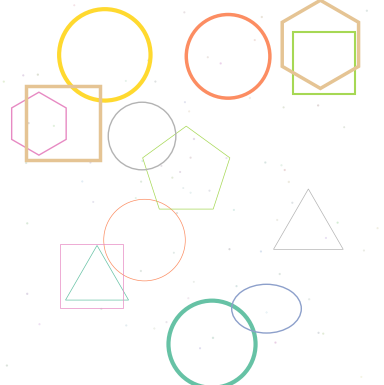[{"shape": "circle", "thickness": 3, "radius": 0.57, "center": [0.551, 0.106]}, {"shape": "triangle", "thickness": 0.5, "radius": 0.47, "center": [0.252, 0.268]}, {"shape": "circle", "thickness": 0.5, "radius": 0.53, "center": [0.375, 0.376]}, {"shape": "circle", "thickness": 2.5, "radius": 0.54, "center": [0.592, 0.854]}, {"shape": "oval", "thickness": 1, "radius": 0.45, "center": [0.692, 0.198]}, {"shape": "hexagon", "thickness": 1, "radius": 0.41, "center": [0.101, 0.679]}, {"shape": "square", "thickness": 0.5, "radius": 0.41, "center": [0.239, 0.283]}, {"shape": "square", "thickness": 1.5, "radius": 0.41, "center": [0.841, 0.837]}, {"shape": "pentagon", "thickness": 0.5, "radius": 0.6, "center": [0.484, 0.553]}, {"shape": "circle", "thickness": 3, "radius": 0.59, "center": [0.272, 0.858]}, {"shape": "square", "thickness": 2.5, "radius": 0.48, "center": [0.165, 0.681]}, {"shape": "hexagon", "thickness": 2.5, "radius": 0.57, "center": [0.832, 0.885]}, {"shape": "circle", "thickness": 1, "radius": 0.44, "center": [0.369, 0.647]}, {"shape": "triangle", "thickness": 0.5, "radius": 0.52, "center": [0.801, 0.405]}]